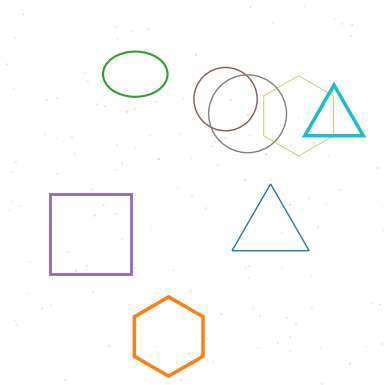[{"shape": "triangle", "thickness": 1, "radius": 0.58, "center": [0.703, 0.407]}, {"shape": "hexagon", "thickness": 2.5, "radius": 0.51, "center": [0.438, 0.126]}, {"shape": "oval", "thickness": 1.5, "radius": 0.42, "center": [0.351, 0.807]}, {"shape": "square", "thickness": 2, "radius": 0.52, "center": [0.235, 0.392]}, {"shape": "circle", "thickness": 1, "radius": 0.41, "center": [0.586, 0.743]}, {"shape": "circle", "thickness": 1, "radius": 0.51, "center": [0.643, 0.704]}, {"shape": "hexagon", "thickness": 0.5, "radius": 0.52, "center": [0.775, 0.699]}, {"shape": "triangle", "thickness": 2.5, "radius": 0.44, "center": [0.868, 0.691]}]